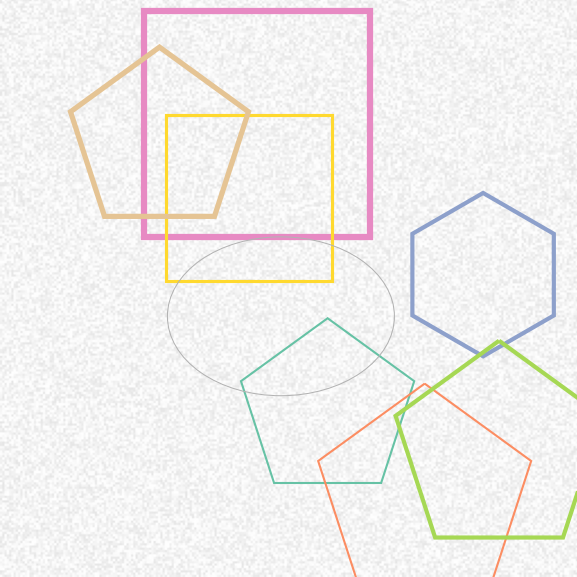[{"shape": "pentagon", "thickness": 1, "radius": 0.79, "center": [0.567, 0.29]}, {"shape": "pentagon", "thickness": 1, "radius": 0.97, "center": [0.735, 0.141]}, {"shape": "hexagon", "thickness": 2, "radius": 0.71, "center": [0.837, 0.524]}, {"shape": "square", "thickness": 3, "radius": 0.98, "center": [0.444, 0.784]}, {"shape": "pentagon", "thickness": 2, "radius": 0.94, "center": [0.864, 0.221]}, {"shape": "square", "thickness": 1.5, "radius": 0.72, "center": [0.431, 0.656]}, {"shape": "pentagon", "thickness": 2.5, "radius": 0.81, "center": [0.276, 0.756]}, {"shape": "oval", "thickness": 0.5, "radius": 0.98, "center": [0.486, 0.451]}]